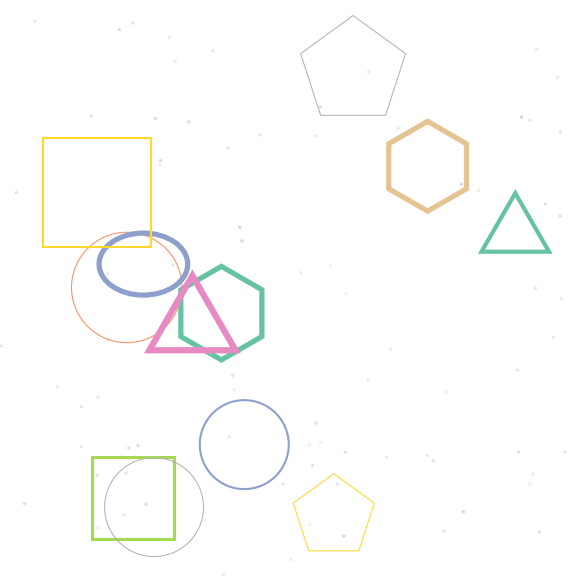[{"shape": "hexagon", "thickness": 2.5, "radius": 0.41, "center": [0.383, 0.457]}, {"shape": "triangle", "thickness": 2, "radius": 0.34, "center": [0.892, 0.597]}, {"shape": "circle", "thickness": 0.5, "radius": 0.48, "center": [0.219, 0.501]}, {"shape": "oval", "thickness": 2.5, "radius": 0.38, "center": [0.248, 0.542]}, {"shape": "circle", "thickness": 1, "radius": 0.39, "center": [0.423, 0.229]}, {"shape": "triangle", "thickness": 3, "radius": 0.43, "center": [0.333, 0.436]}, {"shape": "square", "thickness": 1.5, "radius": 0.35, "center": [0.231, 0.136]}, {"shape": "square", "thickness": 1, "radius": 0.47, "center": [0.168, 0.666]}, {"shape": "pentagon", "thickness": 0.5, "radius": 0.37, "center": [0.578, 0.105]}, {"shape": "hexagon", "thickness": 2.5, "radius": 0.39, "center": [0.74, 0.711]}, {"shape": "pentagon", "thickness": 0.5, "radius": 0.48, "center": [0.611, 0.877]}, {"shape": "circle", "thickness": 0.5, "radius": 0.43, "center": [0.267, 0.121]}]